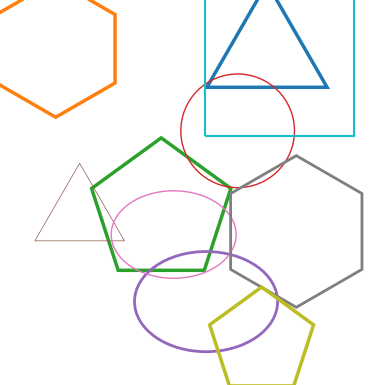[{"shape": "triangle", "thickness": 2.5, "radius": 0.9, "center": [0.693, 0.863]}, {"shape": "hexagon", "thickness": 2.5, "radius": 0.89, "center": [0.145, 0.873]}, {"shape": "pentagon", "thickness": 2.5, "radius": 0.95, "center": [0.419, 0.452]}, {"shape": "circle", "thickness": 1, "radius": 0.74, "center": [0.617, 0.66]}, {"shape": "oval", "thickness": 2, "radius": 0.93, "center": [0.535, 0.217]}, {"shape": "triangle", "thickness": 0.5, "radius": 0.67, "center": [0.207, 0.442]}, {"shape": "oval", "thickness": 1, "radius": 0.81, "center": [0.451, 0.391]}, {"shape": "hexagon", "thickness": 2, "radius": 0.98, "center": [0.77, 0.399]}, {"shape": "pentagon", "thickness": 2.5, "radius": 0.71, "center": [0.68, 0.112]}, {"shape": "square", "thickness": 1.5, "radius": 0.97, "center": [0.726, 0.84]}]